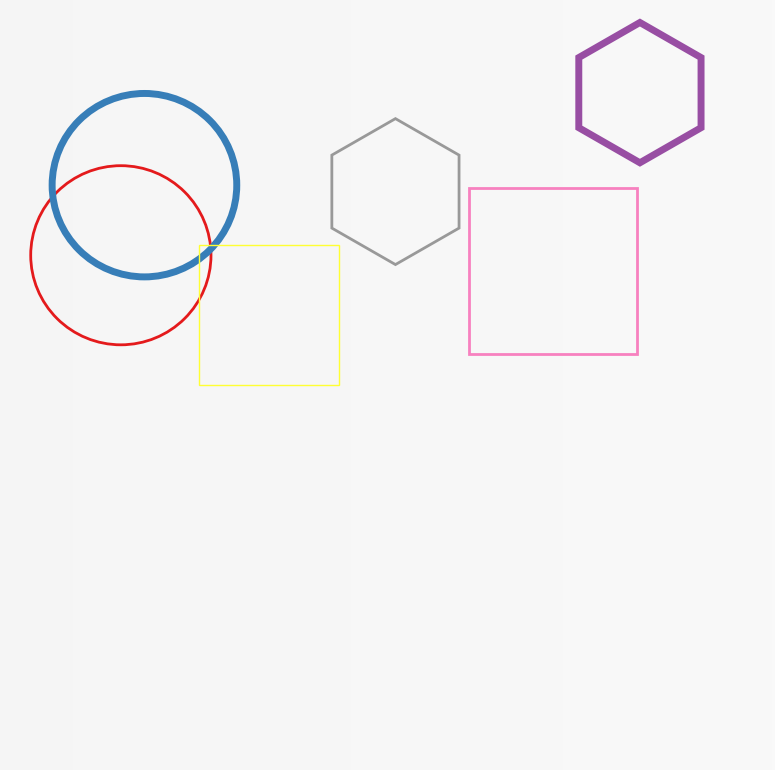[{"shape": "circle", "thickness": 1, "radius": 0.58, "center": [0.156, 0.669]}, {"shape": "circle", "thickness": 2.5, "radius": 0.6, "center": [0.186, 0.76]}, {"shape": "hexagon", "thickness": 2.5, "radius": 0.46, "center": [0.826, 0.88]}, {"shape": "square", "thickness": 0.5, "radius": 0.45, "center": [0.347, 0.591]}, {"shape": "square", "thickness": 1, "radius": 0.54, "center": [0.714, 0.648]}, {"shape": "hexagon", "thickness": 1, "radius": 0.47, "center": [0.51, 0.751]}]